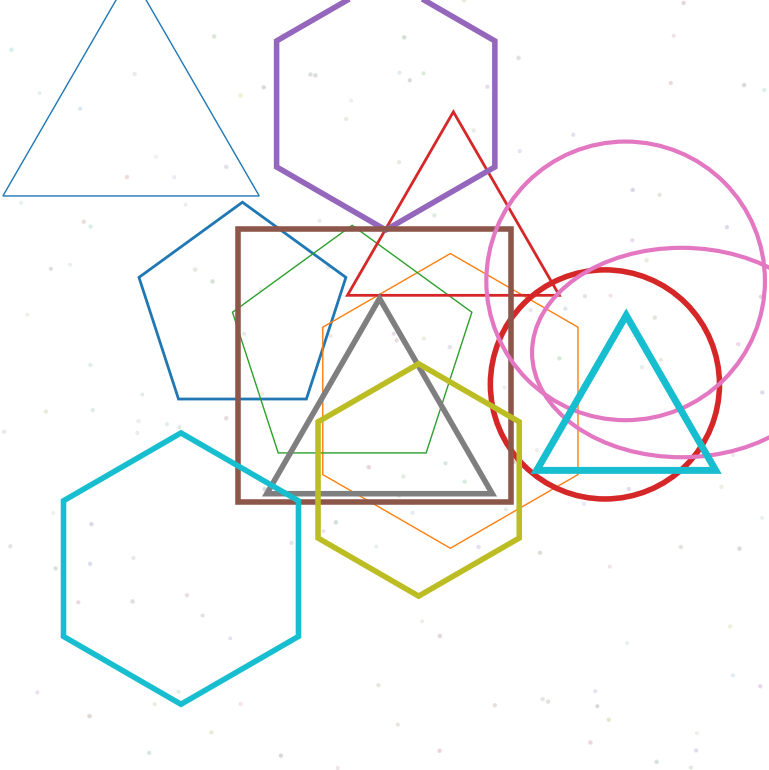[{"shape": "triangle", "thickness": 0.5, "radius": 0.96, "center": [0.17, 0.842]}, {"shape": "pentagon", "thickness": 1, "radius": 0.71, "center": [0.315, 0.596]}, {"shape": "hexagon", "thickness": 0.5, "radius": 0.96, "center": [0.585, 0.479]}, {"shape": "pentagon", "thickness": 0.5, "radius": 0.82, "center": [0.457, 0.544]}, {"shape": "circle", "thickness": 2, "radius": 0.74, "center": [0.786, 0.501]}, {"shape": "triangle", "thickness": 1, "radius": 0.79, "center": [0.589, 0.696]}, {"shape": "hexagon", "thickness": 2, "radius": 0.82, "center": [0.501, 0.865]}, {"shape": "square", "thickness": 2, "radius": 0.89, "center": [0.487, 0.525]}, {"shape": "circle", "thickness": 1.5, "radius": 0.9, "center": [0.813, 0.635]}, {"shape": "oval", "thickness": 1.5, "radius": 0.97, "center": [0.885, 0.542]}, {"shape": "triangle", "thickness": 2, "radius": 0.85, "center": [0.493, 0.443]}, {"shape": "hexagon", "thickness": 2, "radius": 0.75, "center": [0.544, 0.377]}, {"shape": "hexagon", "thickness": 2, "radius": 0.88, "center": [0.235, 0.262]}, {"shape": "triangle", "thickness": 2.5, "radius": 0.67, "center": [0.813, 0.456]}]